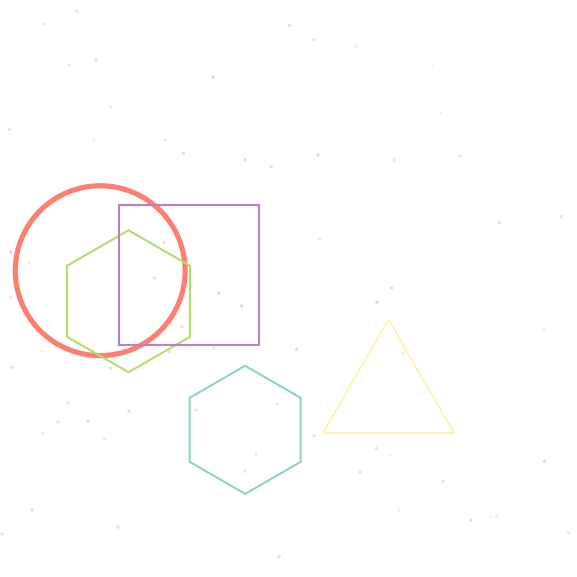[{"shape": "hexagon", "thickness": 1, "radius": 0.55, "center": [0.425, 0.255]}, {"shape": "circle", "thickness": 2.5, "radius": 0.74, "center": [0.174, 0.53]}, {"shape": "hexagon", "thickness": 1, "radius": 0.61, "center": [0.223, 0.477]}, {"shape": "square", "thickness": 1, "radius": 0.6, "center": [0.327, 0.523]}, {"shape": "triangle", "thickness": 0.5, "radius": 0.66, "center": [0.673, 0.315]}]